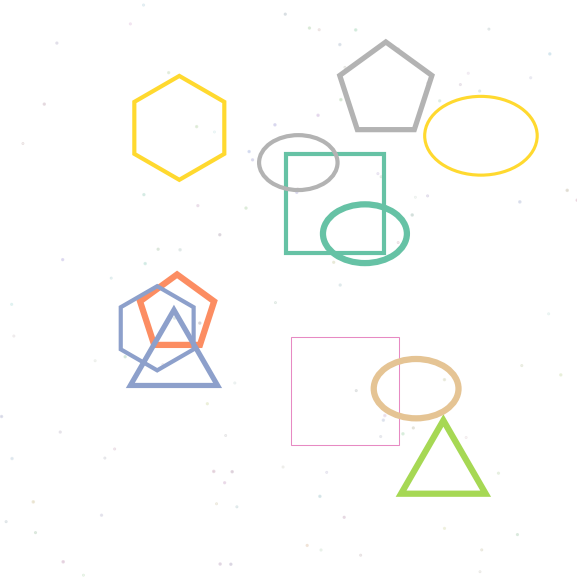[{"shape": "square", "thickness": 2, "radius": 0.43, "center": [0.58, 0.647]}, {"shape": "oval", "thickness": 3, "radius": 0.36, "center": [0.632, 0.594]}, {"shape": "pentagon", "thickness": 3, "radius": 0.34, "center": [0.307, 0.456]}, {"shape": "triangle", "thickness": 2.5, "radius": 0.44, "center": [0.301, 0.375]}, {"shape": "hexagon", "thickness": 2, "radius": 0.36, "center": [0.272, 0.431]}, {"shape": "square", "thickness": 0.5, "radius": 0.47, "center": [0.597, 0.323]}, {"shape": "triangle", "thickness": 3, "radius": 0.42, "center": [0.768, 0.187]}, {"shape": "oval", "thickness": 1.5, "radius": 0.49, "center": [0.833, 0.764]}, {"shape": "hexagon", "thickness": 2, "radius": 0.45, "center": [0.311, 0.778]}, {"shape": "oval", "thickness": 3, "radius": 0.37, "center": [0.721, 0.326]}, {"shape": "pentagon", "thickness": 2.5, "radius": 0.42, "center": [0.668, 0.843]}, {"shape": "oval", "thickness": 2, "radius": 0.34, "center": [0.517, 0.718]}]